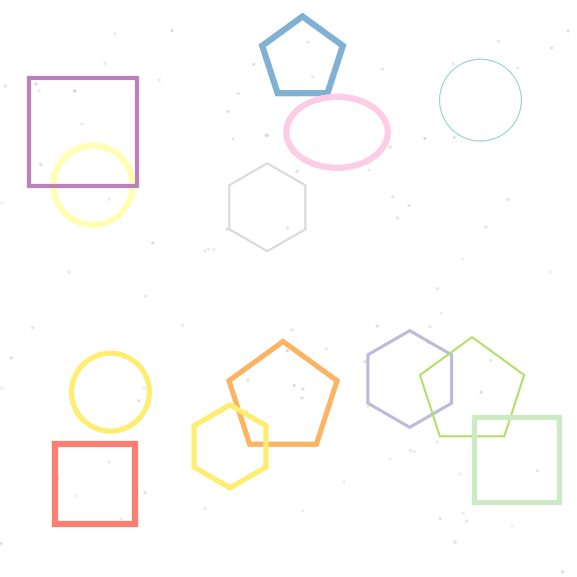[{"shape": "circle", "thickness": 0.5, "radius": 0.35, "center": [0.832, 0.826]}, {"shape": "circle", "thickness": 3, "radius": 0.34, "center": [0.161, 0.679]}, {"shape": "hexagon", "thickness": 1.5, "radius": 0.42, "center": [0.709, 0.343]}, {"shape": "square", "thickness": 3, "radius": 0.35, "center": [0.164, 0.161]}, {"shape": "pentagon", "thickness": 3, "radius": 0.37, "center": [0.524, 0.897]}, {"shape": "pentagon", "thickness": 2.5, "radius": 0.49, "center": [0.49, 0.309]}, {"shape": "pentagon", "thickness": 1, "radius": 0.47, "center": [0.817, 0.32]}, {"shape": "oval", "thickness": 3, "radius": 0.44, "center": [0.584, 0.77]}, {"shape": "hexagon", "thickness": 1, "radius": 0.38, "center": [0.463, 0.64]}, {"shape": "square", "thickness": 2, "radius": 0.47, "center": [0.144, 0.77]}, {"shape": "square", "thickness": 2.5, "radius": 0.37, "center": [0.894, 0.204]}, {"shape": "circle", "thickness": 2.5, "radius": 0.34, "center": [0.191, 0.32]}, {"shape": "hexagon", "thickness": 2.5, "radius": 0.36, "center": [0.398, 0.226]}]